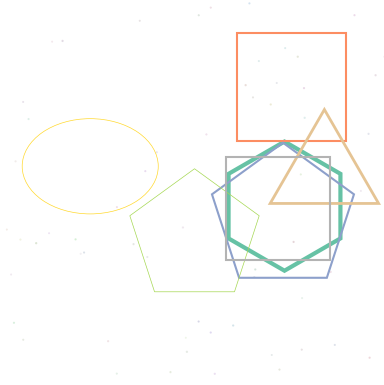[{"shape": "hexagon", "thickness": 3, "radius": 0.84, "center": [0.739, 0.465]}, {"shape": "square", "thickness": 1.5, "radius": 0.71, "center": [0.758, 0.774]}, {"shape": "pentagon", "thickness": 1.5, "radius": 0.97, "center": [0.735, 0.435]}, {"shape": "pentagon", "thickness": 0.5, "radius": 0.88, "center": [0.505, 0.385]}, {"shape": "oval", "thickness": 0.5, "radius": 0.88, "center": [0.234, 0.568]}, {"shape": "triangle", "thickness": 2, "radius": 0.81, "center": [0.843, 0.553]}, {"shape": "square", "thickness": 1.5, "radius": 0.67, "center": [0.723, 0.458]}]